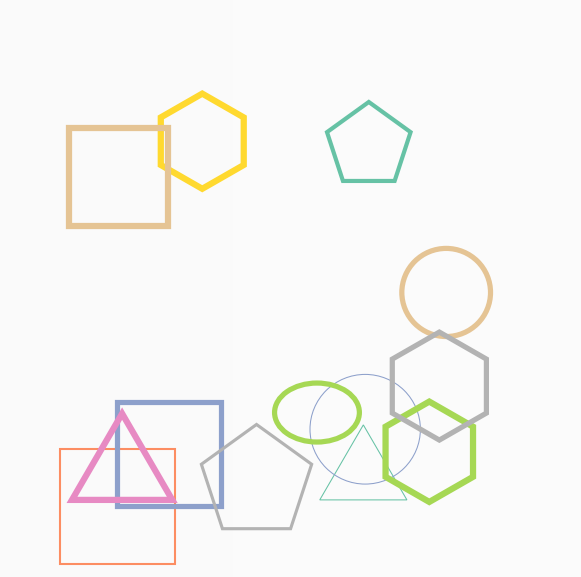[{"shape": "triangle", "thickness": 0.5, "radius": 0.43, "center": [0.625, 0.177]}, {"shape": "pentagon", "thickness": 2, "radius": 0.38, "center": [0.634, 0.747]}, {"shape": "square", "thickness": 1, "radius": 0.5, "center": [0.202, 0.121]}, {"shape": "circle", "thickness": 0.5, "radius": 0.47, "center": [0.628, 0.256]}, {"shape": "square", "thickness": 2.5, "radius": 0.45, "center": [0.29, 0.213]}, {"shape": "triangle", "thickness": 3, "radius": 0.5, "center": [0.21, 0.183]}, {"shape": "oval", "thickness": 2.5, "radius": 0.36, "center": [0.545, 0.285]}, {"shape": "hexagon", "thickness": 3, "radius": 0.43, "center": [0.739, 0.217]}, {"shape": "hexagon", "thickness": 3, "radius": 0.41, "center": [0.348, 0.755]}, {"shape": "circle", "thickness": 2.5, "radius": 0.38, "center": [0.768, 0.493]}, {"shape": "square", "thickness": 3, "radius": 0.43, "center": [0.204, 0.693]}, {"shape": "pentagon", "thickness": 1.5, "radius": 0.5, "center": [0.441, 0.164]}, {"shape": "hexagon", "thickness": 2.5, "radius": 0.47, "center": [0.756, 0.331]}]